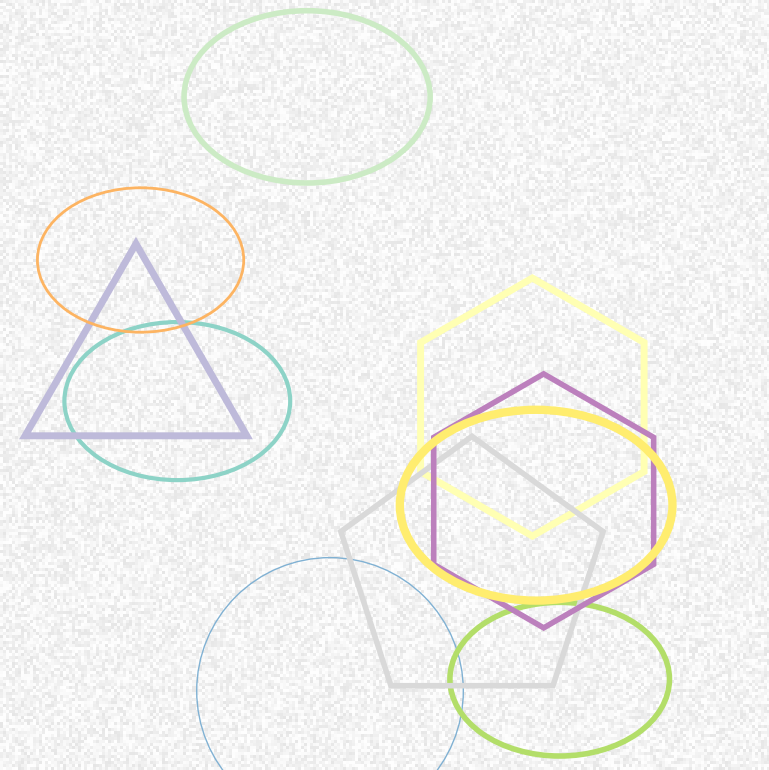[{"shape": "oval", "thickness": 1.5, "radius": 0.73, "center": [0.23, 0.479]}, {"shape": "hexagon", "thickness": 2.5, "radius": 0.84, "center": [0.691, 0.471]}, {"shape": "triangle", "thickness": 2.5, "radius": 0.83, "center": [0.177, 0.517]}, {"shape": "circle", "thickness": 0.5, "radius": 0.87, "center": [0.429, 0.103]}, {"shape": "oval", "thickness": 1, "radius": 0.67, "center": [0.183, 0.662]}, {"shape": "oval", "thickness": 2, "radius": 0.71, "center": [0.727, 0.118]}, {"shape": "pentagon", "thickness": 2, "radius": 0.9, "center": [0.613, 0.254]}, {"shape": "hexagon", "thickness": 2, "radius": 0.82, "center": [0.706, 0.35]}, {"shape": "oval", "thickness": 2, "radius": 0.8, "center": [0.399, 0.874]}, {"shape": "oval", "thickness": 3, "radius": 0.89, "center": [0.696, 0.344]}]